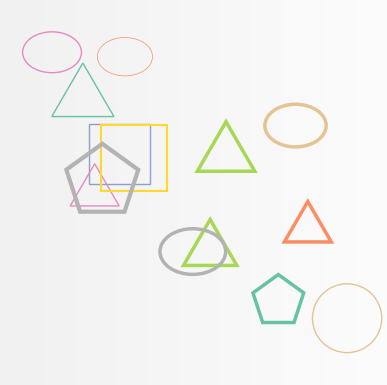[{"shape": "pentagon", "thickness": 2.5, "radius": 0.34, "center": [0.718, 0.218]}, {"shape": "triangle", "thickness": 1, "radius": 0.46, "center": [0.214, 0.744]}, {"shape": "oval", "thickness": 0.5, "radius": 0.36, "center": [0.322, 0.853]}, {"shape": "triangle", "thickness": 2.5, "radius": 0.35, "center": [0.794, 0.407]}, {"shape": "square", "thickness": 1, "radius": 0.39, "center": [0.309, 0.601]}, {"shape": "triangle", "thickness": 1, "radius": 0.37, "center": [0.244, 0.502]}, {"shape": "oval", "thickness": 1, "radius": 0.38, "center": [0.134, 0.864]}, {"shape": "triangle", "thickness": 2.5, "radius": 0.43, "center": [0.583, 0.598]}, {"shape": "triangle", "thickness": 2.5, "radius": 0.4, "center": [0.542, 0.35]}, {"shape": "square", "thickness": 1.5, "radius": 0.43, "center": [0.346, 0.59]}, {"shape": "circle", "thickness": 1, "radius": 0.45, "center": [0.896, 0.173]}, {"shape": "oval", "thickness": 2.5, "radius": 0.4, "center": [0.763, 0.674]}, {"shape": "oval", "thickness": 2.5, "radius": 0.42, "center": [0.498, 0.347]}, {"shape": "pentagon", "thickness": 3, "radius": 0.49, "center": [0.264, 0.529]}]